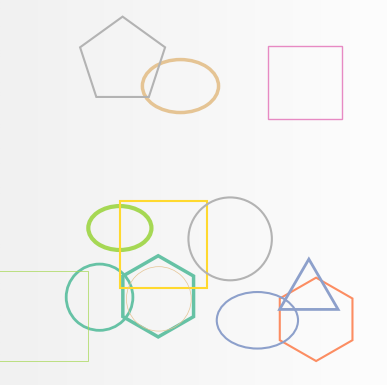[{"shape": "circle", "thickness": 2, "radius": 0.43, "center": [0.257, 0.228]}, {"shape": "hexagon", "thickness": 2.5, "radius": 0.53, "center": [0.408, 0.23]}, {"shape": "hexagon", "thickness": 1.5, "radius": 0.54, "center": [0.816, 0.171]}, {"shape": "oval", "thickness": 1.5, "radius": 0.52, "center": [0.664, 0.168]}, {"shape": "triangle", "thickness": 2, "radius": 0.44, "center": [0.797, 0.24]}, {"shape": "square", "thickness": 1, "radius": 0.48, "center": [0.787, 0.787]}, {"shape": "square", "thickness": 0.5, "radius": 0.59, "center": [0.11, 0.179]}, {"shape": "oval", "thickness": 3, "radius": 0.41, "center": [0.309, 0.408]}, {"shape": "square", "thickness": 1.5, "radius": 0.56, "center": [0.422, 0.365]}, {"shape": "circle", "thickness": 0.5, "radius": 0.42, "center": [0.41, 0.224]}, {"shape": "oval", "thickness": 2.5, "radius": 0.49, "center": [0.466, 0.776]}, {"shape": "circle", "thickness": 1.5, "radius": 0.54, "center": [0.594, 0.38]}, {"shape": "pentagon", "thickness": 1.5, "radius": 0.58, "center": [0.316, 0.841]}]